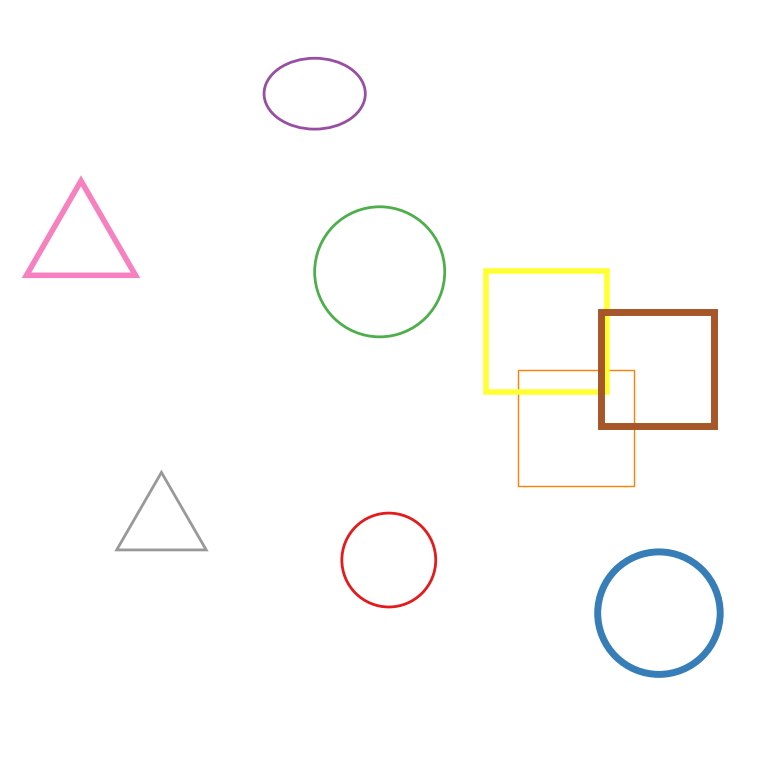[{"shape": "circle", "thickness": 1, "radius": 0.3, "center": [0.505, 0.273]}, {"shape": "circle", "thickness": 2.5, "radius": 0.4, "center": [0.856, 0.204]}, {"shape": "circle", "thickness": 1, "radius": 0.42, "center": [0.493, 0.647]}, {"shape": "oval", "thickness": 1, "radius": 0.33, "center": [0.409, 0.878]}, {"shape": "square", "thickness": 0.5, "radius": 0.38, "center": [0.748, 0.444]}, {"shape": "square", "thickness": 2, "radius": 0.39, "center": [0.71, 0.57]}, {"shape": "square", "thickness": 2.5, "radius": 0.37, "center": [0.854, 0.521]}, {"shape": "triangle", "thickness": 2, "radius": 0.41, "center": [0.105, 0.683]}, {"shape": "triangle", "thickness": 1, "radius": 0.34, "center": [0.21, 0.319]}]